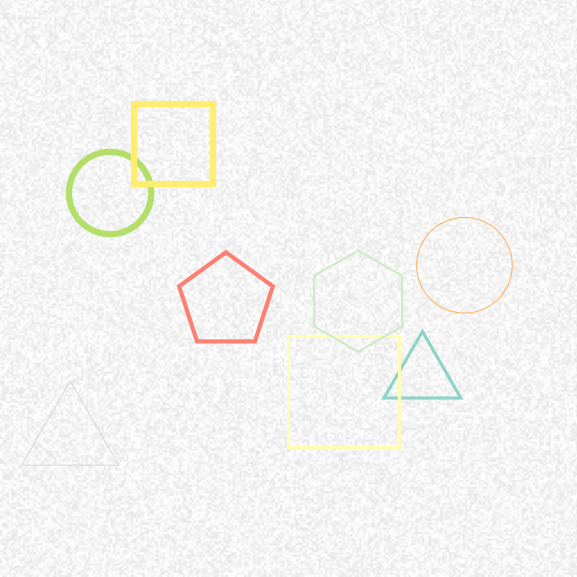[{"shape": "triangle", "thickness": 1.5, "radius": 0.38, "center": [0.731, 0.348]}, {"shape": "square", "thickness": 1.5, "radius": 0.48, "center": [0.595, 0.322]}, {"shape": "pentagon", "thickness": 2, "radius": 0.43, "center": [0.391, 0.477]}, {"shape": "circle", "thickness": 0.5, "radius": 0.41, "center": [0.804, 0.54]}, {"shape": "circle", "thickness": 3, "radius": 0.36, "center": [0.191, 0.665]}, {"shape": "triangle", "thickness": 0.5, "radius": 0.49, "center": [0.122, 0.242]}, {"shape": "hexagon", "thickness": 1, "radius": 0.44, "center": [0.62, 0.478]}, {"shape": "square", "thickness": 3, "radius": 0.34, "center": [0.301, 0.75]}]